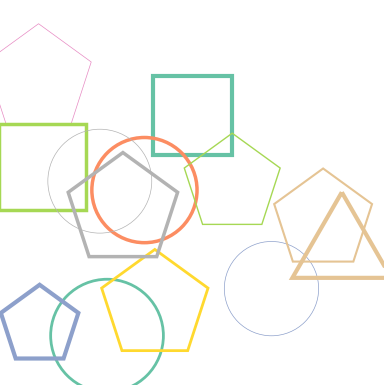[{"shape": "square", "thickness": 3, "radius": 0.51, "center": [0.501, 0.7]}, {"shape": "circle", "thickness": 2, "radius": 0.73, "center": [0.278, 0.128]}, {"shape": "circle", "thickness": 2.5, "radius": 0.68, "center": [0.375, 0.506]}, {"shape": "pentagon", "thickness": 3, "radius": 0.53, "center": [0.103, 0.154]}, {"shape": "circle", "thickness": 0.5, "radius": 0.61, "center": [0.705, 0.25]}, {"shape": "pentagon", "thickness": 0.5, "radius": 0.72, "center": [0.1, 0.795]}, {"shape": "square", "thickness": 2.5, "radius": 0.56, "center": [0.111, 0.566]}, {"shape": "pentagon", "thickness": 1, "radius": 0.65, "center": [0.603, 0.523]}, {"shape": "pentagon", "thickness": 2, "radius": 0.73, "center": [0.402, 0.207]}, {"shape": "pentagon", "thickness": 1.5, "radius": 0.67, "center": [0.839, 0.429]}, {"shape": "triangle", "thickness": 3, "radius": 0.74, "center": [0.888, 0.352]}, {"shape": "pentagon", "thickness": 2.5, "radius": 0.75, "center": [0.319, 0.454]}, {"shape": "circle", "thickness": 0.5, "radius": 0.67, "center": [0.259, 0.529]}]